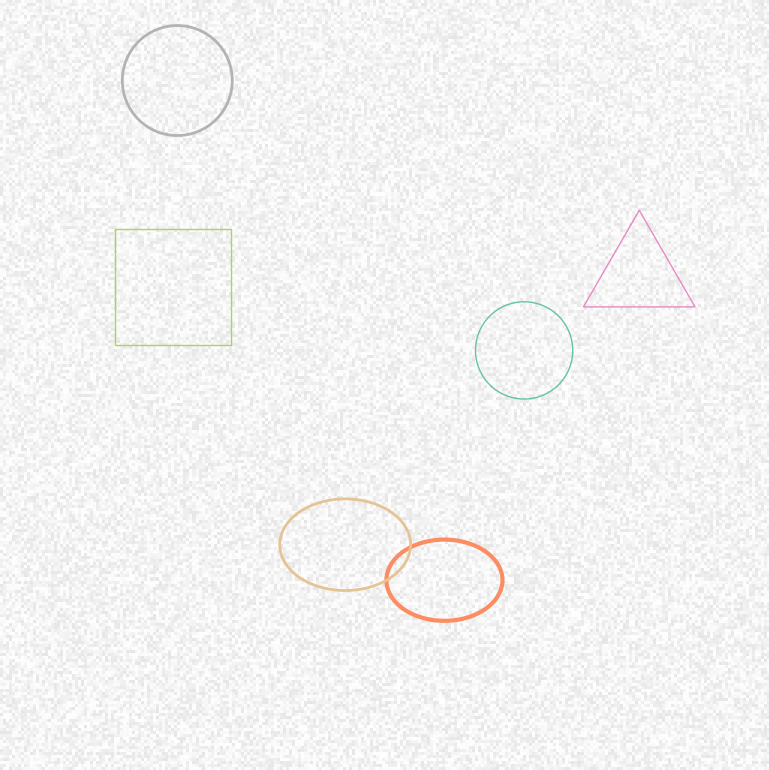[{"shape": "circle", "thickness": 0.5, "radius": 0.32, "center": [0.681, 0.545]}, {"shape": "oval", "thickness": 1.5, "radius": 0.38, "center": [0.577, 0.246]}, {"shape": "triangle", "thickness": 0.5, "radius": 0.42, "center": [0.83, 0.643]}, {"shape": "square", "thickness": 0.5, "radius": 0.38, "center": [0.225, 0.627]}, {"shape": "oval", "thickness": 1, "radius": 0.42, "center": [0.448, 0.293]}, {"shape": "circle", "thickness": 1, "radius": 0.36, "center": [0.23, 0.895]}]